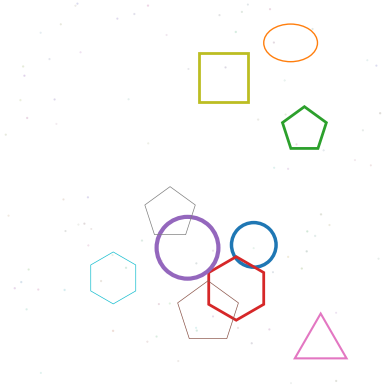[{"shape": "circle", "thickness": 2.5, "radius": 0.29, "center": [0.659, 0.364]}, {"shape": "oval", "thickness": 1, "radius": 0.35, "center": [0.755, 0.889]}, {"shape": "pentagon", "thickness": 2, "radius": 0.3, "center": [0.791, 0.663]}, {"shape": "hexagon", "thickness": 2, "radius": 0.41, "center": [0.614, 0.251]}, {"shape": "circle", "thickness": 3, "radius": 0.4, "center": [0.487, 0.356]}, {"shape": "pentagon", "thickness": 0.5, "radius": 0.41, "center": [0.54, 0.188]}, {"shape": "triangle", "thickness": 1.5, "radius": 0.39, "center": [0.833, 0.108]}, {"shape": "pentagon", "thickness": 0.5, "radius": 0.34, "center": [0.442, 0.446]}, {"shape": "square", "thickness": 2, "radius": 0.32, "center": [0.58, 0.798]}, {"shape": "hexagon", "thickness": 0.5, "radius": 0.34, "center": [0.294, 0.278]}]